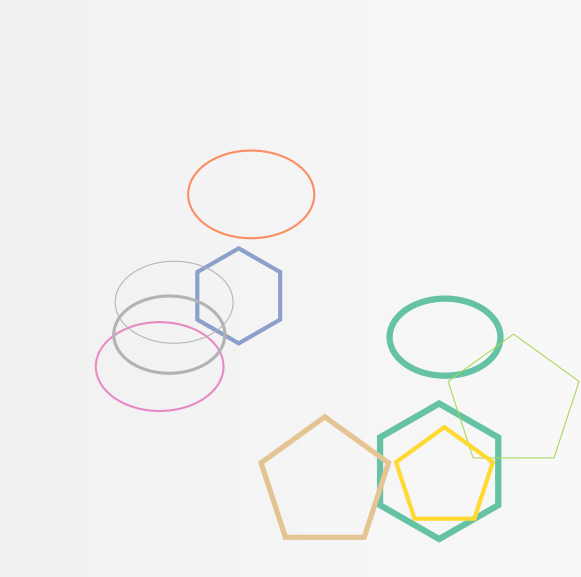[{"shape": "hexagon", "thickness": 3, "radius": 0.59, "center": [0.756, 0.183]}, {"shape": "oval", "thickness": 3, "radius": 0.48, "center": [0.766, 0.415]}, {"shape": "oval", "thickness": 1, "radius": 0.54, "center": [0.432, 0.663]}, {"shape": "hexagon", "thickness": 2, "radius": 0.41, "center": [0.411, 0.487]}, {"shape": "oval", "thickness": 1, "radius": 0.55, "center": [0.275, 0.364]}, {"shape": "pentagon", "thickness": 0.5, "radius": 0.59, "center": [0.884, 0.302]}, {"shape": "pentagon", "thickness": 2, "radius": 0.44, "center": [0.765, 0.172]}, {"shape": "pentagon", "thickness": 2.5, "radius": 0.58, "center": [0.559, 0.162]}, {"shape": "oval", "thickness": 0.5, "radius": 0.51, "center": [0.3, 0.476]}, {"shape": "oval", "thickness": 1.5, "radius": 0.48, "center": [0.291, 0.42]}]